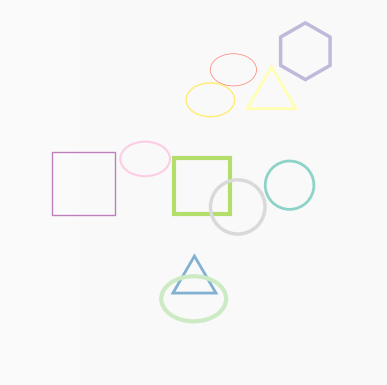[{"shape": "circle", "thickness": 2, "radius": 0.31, "center": [0.747, 0.519]}, {"shape": "triangle", "thickness": 2, "radius": 0.36, "center": [0.701, 0.754]}, {"shape": "hexagon", "thickness": 2.5, "radius": 0.37, "center": [0.788, 0.867]}, {"shape": "oval", "thickness": 0.5, "radius": 0.3, "center": [0.602, 0.819]}, {"shape": "triangle", "thickness": 2, "radius": 0.32, "center": [0.502, 0.271]}, {"shape": "square", "thickness": 3, "radius": 0.36, "center": [0.521, 0.517]}, {"shape": "oval", "thickness": 1.5, "radius": 0.32, "center": [0.375, 0.587]}, {"shape": "circle", "thickness": 2.5, "radius": 0.35, "center": [0.614, 0.463]}, {"shape": "square", "thickness": 1, "radius": 0.41, "center": [0.215, 0.524]}, {"shape": "oval", "thickness": 3, "radius": 0.42, "center": [0.5, 0.224]}, {"shape": "oval", "thickness": 1, "radius": 0.31, "center": [0.543, 0.741]}]